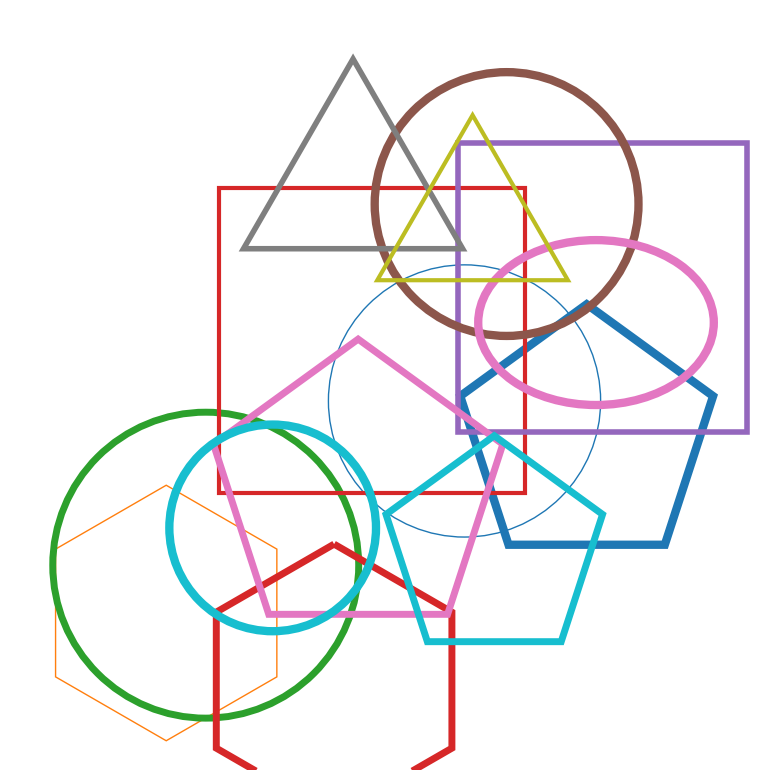[{"shape": "pentagon", "thickness": 3, "radius": 0.86, "center": [0.762, 0.432]}, {"shape": "circle", "thickness": 0.5, "radius": 0.88, "center": [0.603, 0.479]}, {"shape": "hexagon", "thickness": 0.5, "radius": 0.83, "center": [0.216, 0.204]}, {"shape": "circle", "thickness": 2.5, "radius": 0.99, "center": [0.267, 0.266]}, {"shape": "hexagon", "thickness": 2.5, "radius": 0.88, "center": [0.434, 0.117]}, {"shape": "square", "thickness": 1.5, "radius": 0.99, "center": [0.483, 0.558]}, {"shape": "square", "thickness": 2, "radius": 0.94, "center": [0.782, 0.626]}, {"shape": "circle", "thickness": 3, "radius": 0.86, "center": [0.658, 0.735]}, {"shape": "pentagon", "thickness": 2.5, "radius": 0.99, "center": [0.465, 0.362]}, {"shape": "oval", "thickness": 3, "radius": 0.76, "center": [0.774, 0.581]}, {"shape": "triangle", "thickness": 2, "radius": 0.82, "center": [0.459, 0.759]}, {"shape": "triangle", "thickness": 1.5, "radius": 0.71, "center": [0.614, 0.708]}, {"shape": "pentagon", "thickness": 2.5, "radius": 0.74, "center": [0.642, 0.286]}, {"shape": "circle", "thickness": 3, "radius": 0.67, "center": [0.354, 0.314]}]